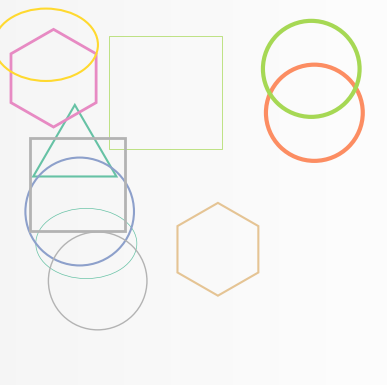[{"shape": "triangle", "thickness": 1.5, "radius": 0.62, "center": [0.193, 0.604]}, {"shape": "oval", "thickness": 0.5, "radius": 0.65, "center": [0.223, 0.368]}, {"shape": "circle", "thickness": 3, "radius": 0.62, "center": [0.811, 0.707]}, {"shape": "circle", "thickness": 1.5, "radius": 0.7, "center": [0.206, 0.451]}, {"shape": "hexagon", "thickness": 2, "radius": 0.63, "center": [0.138, 0.797]}, {"shape": "square", "thickness": 0.5, "radius": 0.73, "center": [0.427, 0.76]}, {"shape": "circle", "thickness": 3, "radius": 0.62, "center": [0.803, 0.821]}, {"shape": "oval", "thickness": 1.5, "radius": 0.67, "center": [0.118, 0.884]}, {"shape": "hexagon", "thickness": 1.5, "radius": 0.6, "center": [0.562, 0.353]}, {"shape": "square", "thickness": 2, "radius": 0.61, "center": [0.2, 0.521]}, {"shape": "circle", "thickness": 1, "radius": 0.64, "center": [0.252, 0.27]}]